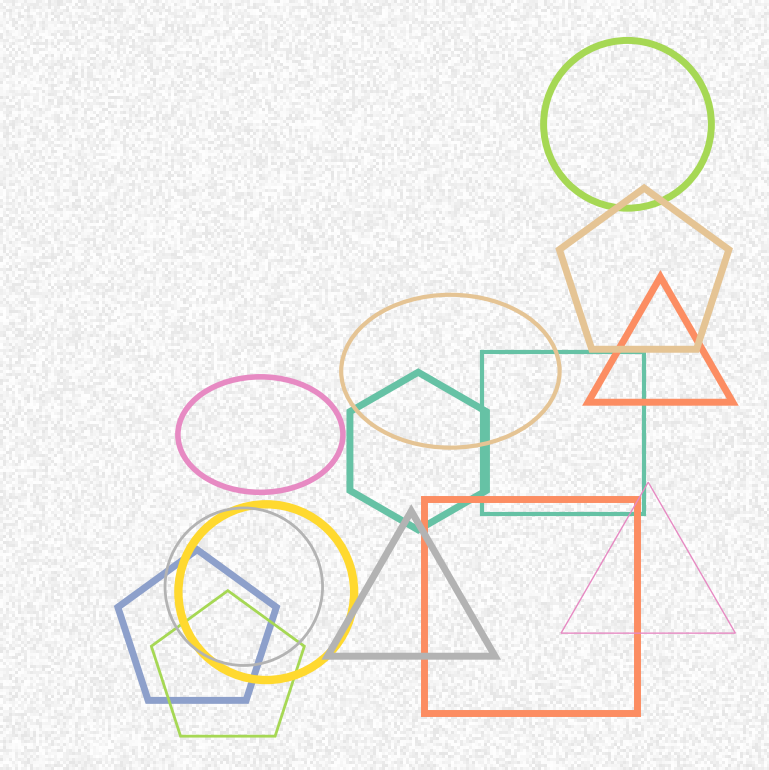[{"shape": "square", "thickness": 1.5, "radius": 0.53, "center": [0.731, 0.438]}, {"shape": "hexagon", "thickness": 2.5, "radius": 0.51, "center": [0.543, 0.414]}, {"shape": "square", "thickness": 2.5, "radius": 0.69, "center": [0.689, 0.213]}, {"shape": "triangle", "thickness": 2.5, "radius": 0.54, "center": [0.858, 0.532]}, {"shape": "pentagon", "thickness": 2.5, "radius": 0.54, "center": [0.256, 0.178]}, {"shape": "triangle", "thickness": 0.5, "radius": 0.65, "center": [0.842, 0.243]}, {"shape": "oval", "thickness": 2, "radius": 0.54, "center": [0.338, 0.436]}, {"shape": "circle", "thickness": 2.5, "radius": 0.54, "center": [0.815, 0.839]}, {"shape": "pentagon", "thickness": 1, "radius": 0.52, "center": [0.296, 0.128]}, {"shape": "circle", "thickness": 3, "radius": 0.57, "center": [0.346, 0.231]}, {"shape": "pentagon", "thickness": 2.5, "radius": 0.58, "center": [0.837, 0.64]}, {"shape": "oval", "thickness": 1.5, "radius": 0.71, "center": [0.585, 0.518]}, {"shape": "circle", "thickness": 1, "radius": 0.51, "center": [0.317, 0.238]}, {"shape": "triangle", "thickness": 2.5, "radius": 0.63, "center": [0.534, 0.211]}]